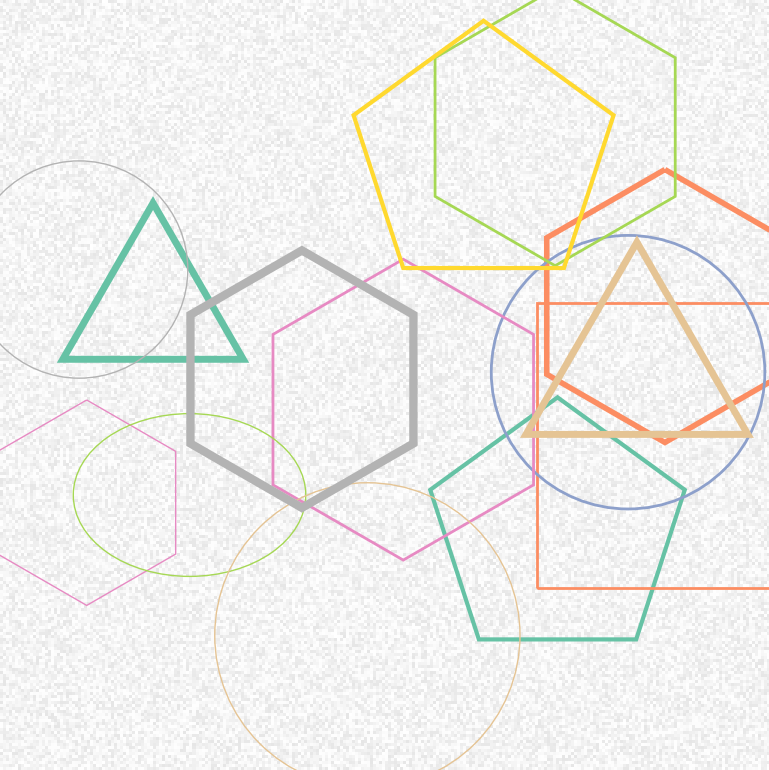[{"shape": "triangle", "thickness": 2.5, "radius": 0.68, "center": [0.199, 0.601]}, {"shape": "pentagon", "thickness": 1.5, "radius": 0.87, "center": [0.724, 0.31]}, {"shape": "square", "thickness": 1, "radius": 0.93, "center": [0.883, 0.422]}, {"shape": "hexagon", "thickness": 2, "radius": 0.89, "center": [0.864, 0.603]}, {"shape": "circle", "thickness": 1, "radius": 0.89, "center": [0.816, 0.517]}, {"shape": "hexagon", "thickness": 1, "radius": 0.98, "center": [0.524, 0.468]}, {"shape": "hexagon", "thickness": 0.5, "radius": 0.67, "center": [0.113, 0.347]}, {"shape": "hexagon", "thickness": 1, "radius": 0.9, "center": [0.721, 0.835]}, {"shape": "oval", "thickness": 0.5, "radius": 0.75, "center": [0.246, 0.357]}, {"shape": "pentagon", "thickness": 1.5, "radius": 0.89, "center": [0.628, 0.796]}, {"shape": "circle", "thickness": 0.5, "radius": 0.99, "center": [0.477, 0.175]}, {"shape": "triangle", "thickness": 2.5, "radius": 0.83, "center": [0.827, 0.519]}, {"shape": "circle", "thickness": 0.5, "radius": 0.71, "center": [0.103, 0.65]}, {"shape": "hexagon", "thickness": 3, "radius": 0.84, "center": [0.392, 0.508]}]